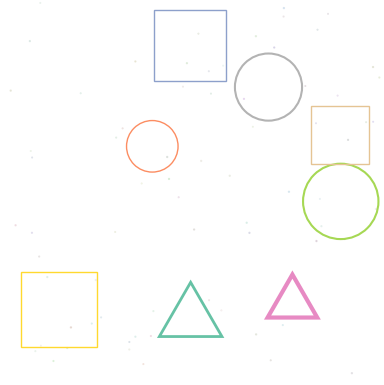[{"shape": "triangle", "thickness": 2, "radius": 0.47, "center": [0.495, 0.173]}, {"shape": "circle", "thickness": 1, "radius": 0.33, "center": [0.396, 0.62]}, {"shape": "square", "thickness": 1, "radius": 0.46, "center": [0.494, 0.882]}, {"shape": "triangle", "thickness": 3, "radius": 0.37, "center": [0.76, 0.212]}, {"shape": "circle", "thickness": 1.5, "radius": 0.49, "center": [0.885, 0.477]}, {"shape": "square", "thickness": 1, "radius": 0.49, "center": [0.154, 0.196]}, {"shape": "square", "thickness": 1, "radius": 0.38, "center": [0.884, 0.649]}, {"shape": "circle", "thickness": 1.5, "radius": 0.44, "center": [0.697, 0.774]}]